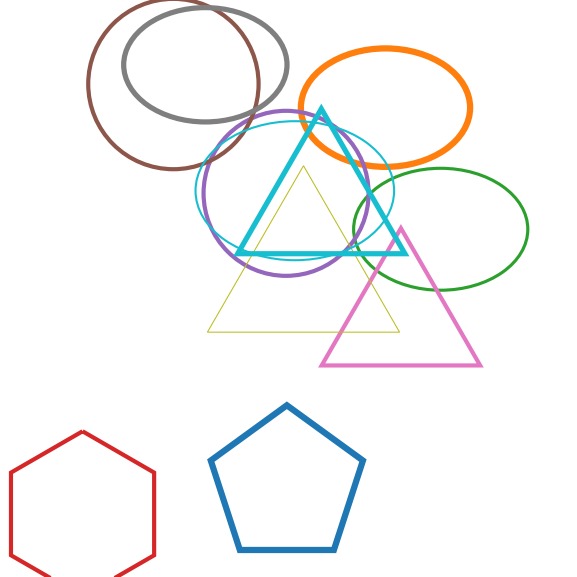[{"shape": "pentagon", "thickness": 3, "radius": 0.69, "center": [0.497, 0.159]}, {"shape": "oval", "thickness": 3, "radius": 0.73, "center": [0.668, 0.813]}, {"shape": "oval", "thickness": 1.5, "radius": 0.75, "center": [0.763, 0.602]}, {"shape": "hexagon", "thickness": 2, "radius": 0.72, "center": [0.143, 0.109]}, {"shape": "circle", "thickness": 2, "radius": 0.71, "center": [0.495, 0.664]}, {"shape": "circle", "thickness": 2, "radius": 0.74, "center": [0.3, 0.854]}, {"shape": "triangle", "thickness": 2, "radius": 0.79, "center": [0.694, 0.446]}, {"shape": "oval", "thickness": 2.5, "radius": 0.71, "center": [0.356, 0.887]}, {"shape": "triangle", "thickness": 0.5, "radius": 0.96, "center": [0.526, 0.52]}, {"shape": "oval", "thickness": 1, "radius": 0.86, "center": [0.511, 0.669]}, {"shape": "triangle", "thickness": 2.5, "radius": 0.84, "center": [0.556, 0.643]}]